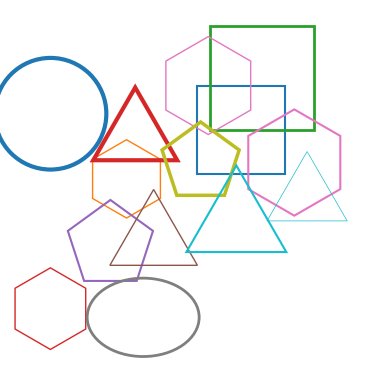[{"shape": "square", "thickness": 1.5, "radius": 0.57, "center": [0.626, 0.663]}, {"shape": "circle", "thickness": 3, "radius": 0.72, "center": [0.131, 0.705]}, {"shape": "hexagon", "thickness": 1, "radius": 0.51, "center": [0.329, 0.535]}, {"shape": "square", "thickness": 2, "radius": 0.67, "center": [0.681, 0.798]}, {"shape": "triangle", "thickness": 3, "radius": 0.63, "center": [0.351, 0.647]}, {"shape": "hexagon", "thickness": 1, "radius": 0.53, "center": [0.131, 0.198]}, {"shape": "pentagon", "thickness": 1.5, "radius": 0.58, "center": [0.287, 0.364]}, {"shape": "triangle", "thickness": 1, "radius": 0.66, "center": [0.399, 0.377]}, {"shape": "hexagon", "thickness": 1.5, "radius": 0.69, "center": [0.764, 0.578]}, {"shape": "hexagon", "thickness": 1, "radius": 0.64, "center": [0.541, 0.778]}, {"shape": "oval", "thickness": 2, "radius": 0.73, "center": [0.372, 0.176]}, {"shape": "pentagon", "thickness": 2.5, "radius": 0.53, "center": [0.521, 0.578]}, {"shape": "triangle", "thickness": 1.5, "radius": 0.75, "center": [0.614, 0.42]}, {"shape": "triangle", "thickness": 0.5, "radius": 0.6, "center": [0.798, 0.486]}]